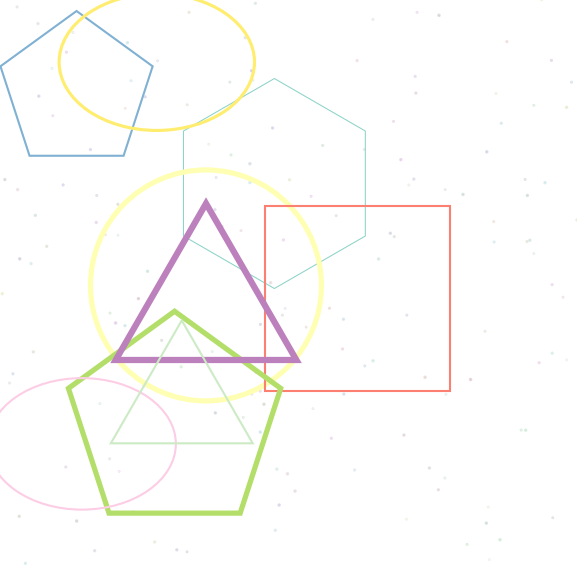[{"shape": "hexagon", "thickness": 0.5, "radius": 0.91, "center": [0.475, 0.681]}, {"shape": "circle", "thickness": 2.5, "radius": 1.0, "center": [0.357, 0.505]}, {"shape": "square", "thickness": 1, "radius": 0.8, "center": [0.618, 0.482]}, {"shape": "pentagon", "thickness": 1, "radius": 0.69, "center": [0.133, 0.842]}, {"shape": "pentagon", "thickness": 2.5, "radius": 0.97, "center": [0.302, 0.267]}, {"shape": "oval", "thickness": 1, "radius": 0.81, "center": [0.142, 0.231]}, {"shape": "triangle", "thickness": 3, "radius": 0.9, "center": [0.357, 0.466]}, {"shape": "triangle", "thickness": 1, "radius": 0.71, "center": [0.315, 0.302]}, {"shape": "oval", "thickness": 1.5, "radius": 0.85, "center": [0.272, 0.892]}]